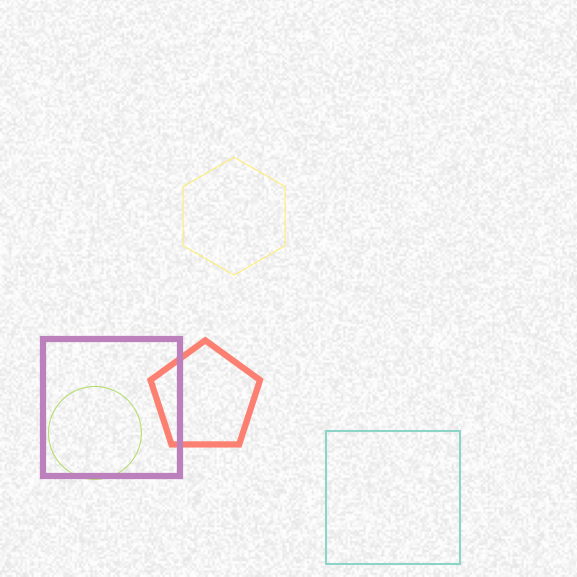[{"shape": "square", "thickness": 1, "radius": 0.58, "center": [0.68, 0.137]}, {"shape": "pentagon", "thickness": 3, "radius": 0.5, "center": [0.355, 0.31]}, {"shape": "circle", "thickness": 0.5, "radius": 0.4, "center": [0.164, 0.249]}, {"shape": "square", "thickness": 3, "radius": 0.59, "center": [0.193, 0.294]}, {"shape": "hexagon", "thickness": 0.5, "radius": 0.51, "center": [0.405, 0.625]}]